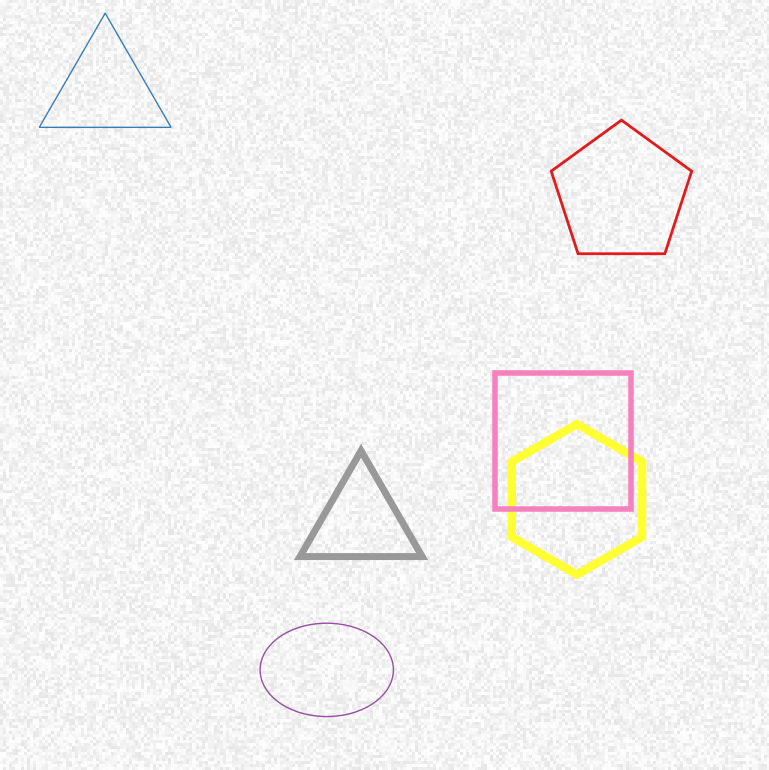[{"shape": "pentagon", "thickness": 1, "radius": 0.48, "center": [0.807, 0.748]}, {"shape": "triangle", "thickness": 0.5, "radius": 0.49, "center": [0.137, 0.884]}, {"shape": "oval", "thickness": 0.5, "radius": 0.43, "center": [0.424, 0.13]}, {"shape": "hexagon", "thickness": 3, "radius": 0.49, "center": [0.749, 0.351]}, {"shape": "square", "thickness": 2, "radius": 0.44, "center": [0.731, 0.428]}, {"shape": "triangle", "thickness": 2.5, "radius": 0.46, "center": [0.469, 0.323]}]